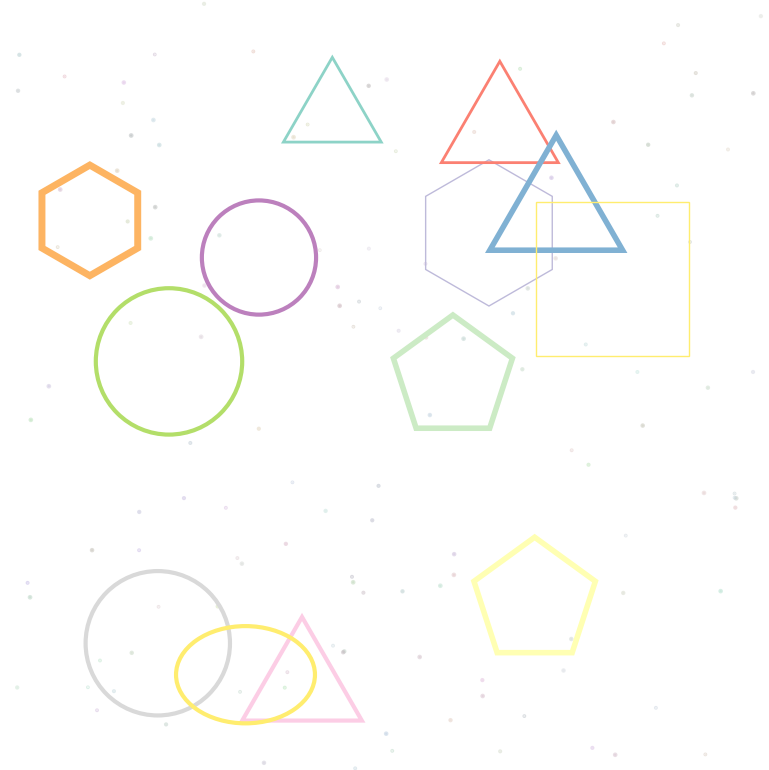[{"shape": "triangle", "thickness": 1, "radius": 0.37, "center": [0.432, 0.852]}, {"shape": "pentagon", "thickness": 2, "radius": 0.41, "center": [0.694, 0.219]}, {"shape": "hexagon", "thickness": 0.5, "radius": 0.47, "center": [0.635, 0.698]}, {"shape": "triangle", "thickness": 1, "radius": 0.44, "center": [0.649, 0.833]}, {"shape": "triangle", "thickness": 2, "radius": 0.5, "center": [0.722, 0.725]}, {"shape": "hexagon", "thickness": 2.5, "radius": 0.36, "center": [0.117, 0.714]}, {"shape": "circle", "thickness": 1.5, "radius": 0.48, "center": [0.219, 0.531]}, {"shape": "triangle", "thickness": 1.5, "radius": 0.45, "center": [0.392, 0.109]}, {"shape": "circle", "thickness": 1.5, "radius": 0.47, "center": [0.205, 0.165]}, {"shape": "circle", "thickness": 1.5, "radius": 0.37, "center": [0.336, 0.666]}, {"shape": "pentagon", "thickness": 2, "radius": 0.41, "center": [0.588, 0.51]}, {"shape": "square", "thickness": 0.5, "radius": 0.5, "center": [0.796, 0.637]}, {"shape": "oval", "thickness": 1.5, "radius": 0.45, "center": [0.319, 0.124]}]